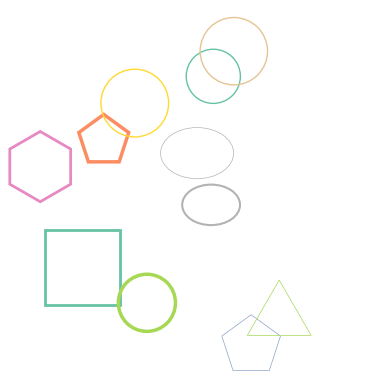[{"shape": "square", "thickness": 2, "radius": 0.49, "center": [0.215, 0.306]}, {"shape": "circle", "thickness": 1, "radius": 0.35, "center": [0.554, 0.802]}, {"shape": "pentagon", "thickness": 2.5, "radius": 0.34, "center": [0.27, 0.635]}, {"shape": "pentagon", "thickness": 0.5, "radius": 0.4, "center": [0.652, 0.102]}, {"shape": "hexagon", "thickness": 2, "radius": 0.46, "center": [0.104, 0.567]}, {"shape": "triangle", "thickness": 0.5, "radius": 0.48, "center": [0.725, 0.177]}, {"shape": "circle", "thickness": 2.5, "radius": 0.37, "center": [0.382, 0.213]}, {"shape": "circle", "thickness": 1, "radius": 0.44, "center": [0.35, 0.732]}, {"shape": "circle", "thickness": 1, "radius": 0.44, "center": [0.607, 0.867]}, {"shape": "oval", "thickness": 0.5, "radius": 0.47, "center": [0.512, 0.602]}, {"shape": "oval", "thickness": 1.5, "radius": 0.38, "center": [0.548, 0.468]}]